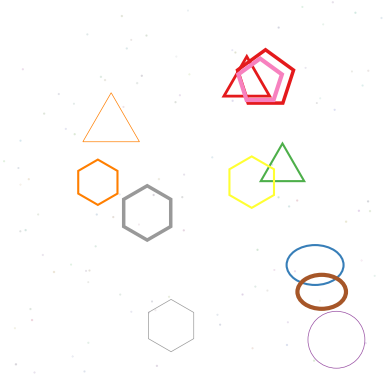[{"shape": "pentagon", "thickness": 2.5, "radius": 0.38, "center": [0.69, 0.794]}, {"shape": "triangle", "thickness": 2, "radius": 0.34, "center": [0.641, 0.785]}, {"shape": "oval", "thickness": 1.5, "radius": 0.37, "center": [0.818, 0.312]}, {"shape": "triangle", "thickness": 1.5, "radius": 0.33, "center": [0.734, 0.562]}, {"shape": "circle", "thickness": 0.5, "radius": 0.37, "center": [0.874, 0.118]}, {"shape": "hexagon", "thickness": 1.5, "radius": 0.29, "center": [0.254, 0.527]}, {"shape": "triangle", "thickness": 0.5, "radius": 0.42, "center": [0.289, 0.674]}, {"shape": "hexagon", "thickness": 1.5, "radius": 0.33, "center": [0.654, 0.527]}, {"shape": "oval", "thickness": 3, "radius": 0.32, "center": [0.836, 0.242]}, {"shape": "pentagon", "thickness": 3, "radius": 0.3, "center": [0.676, 0.788]}, {"shape": "hexagon", "thickness": 0.5, "radius": 0.34, "center": [0.444, 0.154]}, {"shape": "hexagon", "thickness": 2.5, "radius": 0.35, "center": [0.382, 0.447]}]